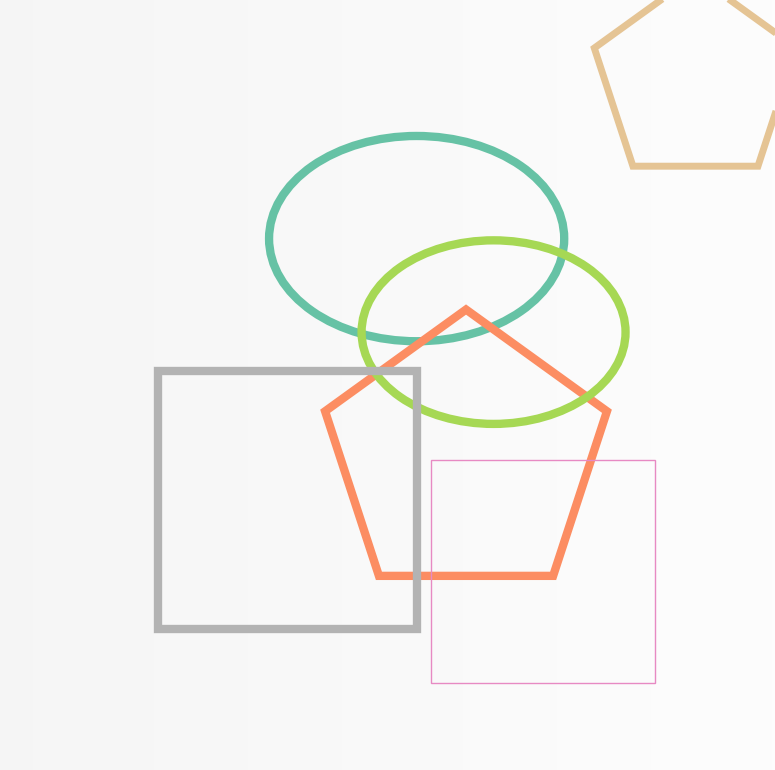[{"shape": "oval", "thickness": 3, "radius": 0.95, "center": [0.538, 0.69]}, {"shape": "pentagon", "thickness": 3, "radius": 0.96, "center": [0.601, 0.407]}, {"shape": "square", "thickness": 0.5, "radius": 0.72, "center": [0.701, 0.257]}, {"shape": "oval", "thickness": 3, "radius": 0.85, "center": [0.637, 0.569]}, {"shape": "pentagon", "thickness": 2.5, "radius": 0.69, "center": [0.897, 0.895]}, {"shape": "square", "thickness": 3, "radius": 0.84, "center": [0.371, 0.35]}]